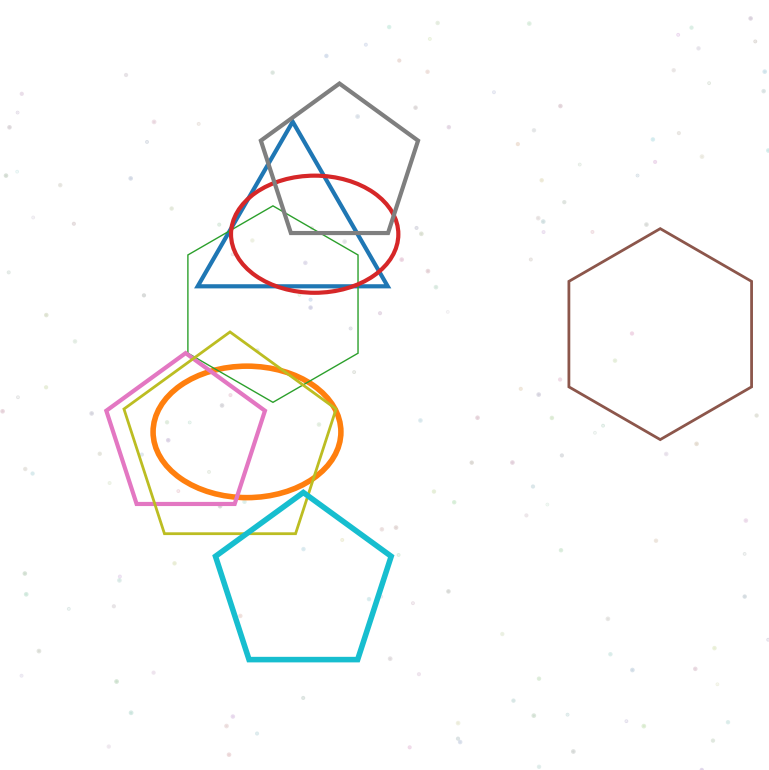[{"shape": "triangle", "thickness": 1.5, "radius": 0.71, "center": [0.38, 0.699]}, {"shape": "oval", "thickness": 2, "radius": 0.61, "center": [0.321, 0.439]}, {"shape": "hexagon", "thickness": 0.5, "radius": 0.64, "center": [0.354, 0.605]}, {"shape": "oval", "thickness": 1.5, "radius": 0.54, "center": [0.409, 0.696]}, {"shape": "hexagon", "thickness": 1, "radius": 0.68, "center": [0.857, 0.566]}, {"shape": "pentagon", "thickness": 1.5, "radius": 0.54, "center": [0.241, 0.433]}, {"shape": "pentagon", "thickness": 1.5, "radius": 0.54, "center": [0.441, 0.784]}, {"shape": "pentagon", "thickness": 1, "radius": 0.72, "center": [0.299, 0.424]}, {"shape": "pentagon", "thickness": 2, "radius": 0.6, "center": [0.394, 0.24]}]